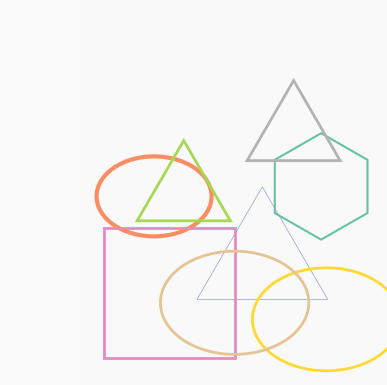[{"shape": "hexagon", "thickness": 1.5, "radius": 0.69, "center": [0.829, 0.516]}, {"shape": "oval", "thickness": 3, "radius": 0.74, "center": [0.398, 0.49]}, {"shape": "triangle", "thickness": 0.5, "radius": 0.97, "center": [0.677, 0.32]}, {"shape": "square", "thickness": 2, "radius": 0.85, "center": [0.437, 0.239]}, {"shape": "triangle", "thickness": 2, "radius": 0.69, "center": [0.474, 0.496]}, {"shape": "oval", "thickness": 2, "radius": 0.96, "center": [0.842, 0.171]}, {"shape": "oval", "thickness": 2, "radius": 0.96, "center": [0.605, 0.214]}, {"shape": "triangle", "thickness": 2, "radius": 0.69, "center": [0.758, 0.652]}]